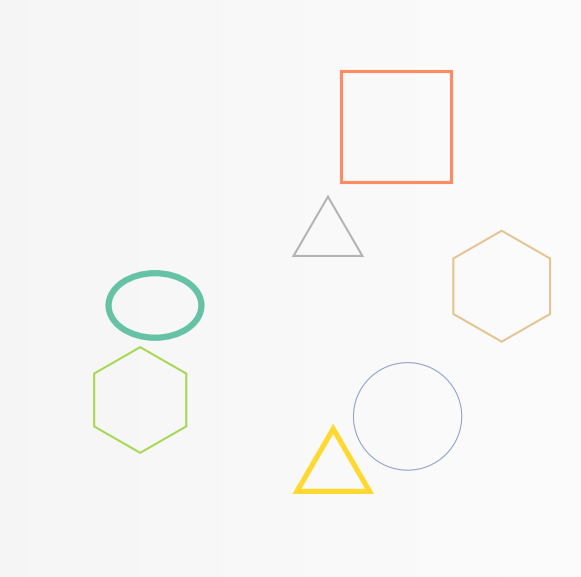[{"shape": "oval", "thickness": 3, "radius": 0.4, "center": [0.267, 0.47]}, {"shape": "square", "thickness": 1.5, "radius": 0.48, "center": [0.681, 0.78]}, {"shape": "circle", "thickness": 0.5, "radius": 0.47, "center": [0.701, 0.278]}, {"shape": "hexagon", "thickness": 1, "radius": 0.46, "center": [0.241, 0.307]}, {"shape": "triangle", "thickness": 2.5, "radius": 0.36, "center": [0.573, 0.184]}, {"shape": "hexagon", "thickness": 1, "radius": 0.48, "center": [0.863, 0.504]}, {"shape": "triangle", "thickness": 1, "radius": 0.34, "center": [0.564, 0.59]}]